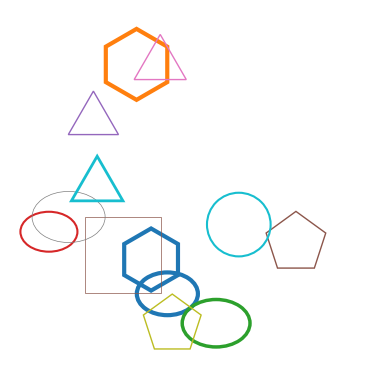[{"shape": "hexagon", "thickness": 3, "radius": 0.4, "center": [0.392, 0.326]}, {"shape": "oval", "thickness": 3, "radius": 0.4, "center": [0.435, 0.237]}, {"shape": "hexagon", "thickness": 3, "radius": 0.46, "center": [0.355, 0.833]}, {"shape": "oval", "thickness": 2.5, "radius": 0.44, "center": [0.561, 0.16]}, {"shape": "oval", "thickness": 1.5, "radius": 0.37, "center": [0.127, 0.398]}, {"shape": "triangle", "thickness": 1, "radius": 0.38, "center": [0.243, 0.688]}, {"shape": "square", "thickness": 0.5, "radius": 0.49, "center": [0.32, 0.339]}, {"shape": "pentagon", "thickness": 1, "radius": 0.41, "center": [0.769, 0.37]}, {"shape": "triangle", "thickness": 1, "radius": 0.39, "center": [0.416, 0.832]}, {"shape": "oval", "thickness": 0.5, "radius": 0.47, "center": [0.178, 0.436]}, {"shape": "pentagon", "thickness": 1, "radius": 0.39, "center": [0.447, 0.157]}, {"shape": "circle", "thickness": 1.5, "radius": 0.41, "center": [0.62, 0.417]}, {"shape": "triangle", "thickness": 2, "radius": 0.39, "center": [0.252, 0.517]}]